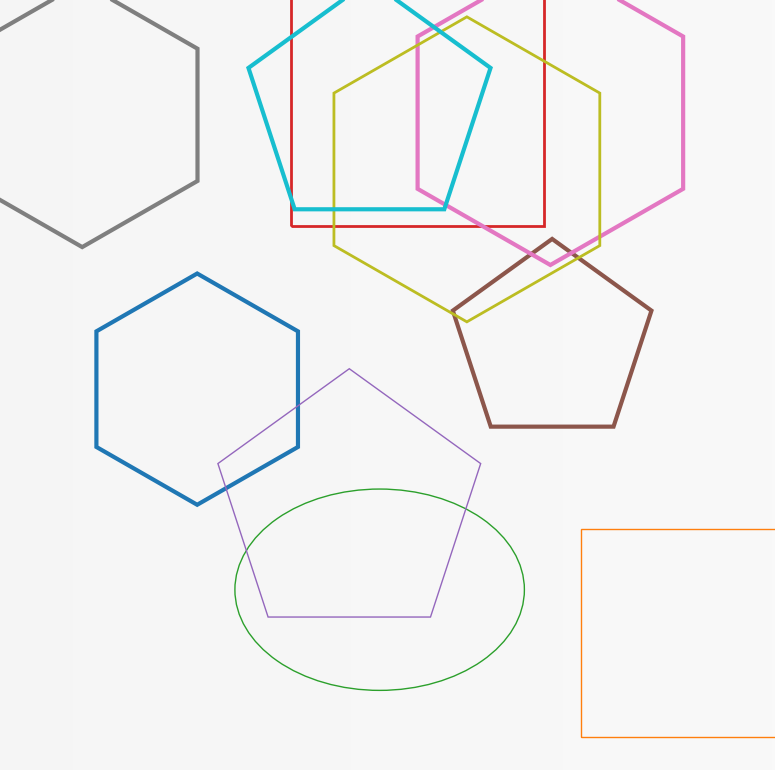[{"shape": "hexagon", "thickness": 1.5, "radius": 0.75, "center": [0.254, 0.495]}, {"shape": "square", "thickness": 0.5, "radius": 0.68, "center": [0.885, 0.178]}, {"shape": "oval", "thickness": 0.5, "radius": 0.93, "center": [0.49, 0.234]}, {"shape": "square", "thickness": 1, "radius": 0.82, "center": [0.539, 0.87]}, {"shape": "pentagon", "thickness": 0.5, "radius": 0.89, "center": [0.451, 0.343]}, {"shape": "pentagon", "thickness": 1.5, "radius": 0.67, "center": [0.712, 0.555]}, {"shape": "hexagon", "thickness": 1.5, "radius": 0.99, "center": [0.71, 0.854]}, {"shape": "hexagon", "thickness": 1.5, "radius": 0.86, "center": [0.106, 0.851]}, {"shape": "hexagon", "thickness": 1, "radius": 0.99, "center": [0.602, 0.78]}, {"shape": "pentagon", "thickness": 1.5, "radius": 0.82, "center": [0.477, 0.861]}]